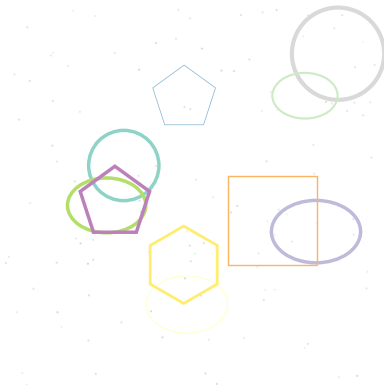[{"shape": "circle", "thickness": 2.5, "radius": 0.46, "center": [0.322, 0.57]}, {"shape": "oval", "thickness": 0.5, "radius": 0.53, "center": [0.486, 0.209]}, {"shape": "oval", "thickness": 2.5, "radius": 0.58, "center": [0.821, 0.398]}, {"shape": "pentagon", "thickness": 0.5, "radius": 0.43, "center": [0.478, 0.745]}, {"shape": "square", "thickness": 1, "radius": 0.58, "center": [0.708, 0.428]}, {"shape": "oval", "thickness": 2.5, "radius": 0.51, "center": [0.277, 0.467]}, {"shape": "circle", "thickness": 3, "radius": 0.6, "center": [0.878, 0.86]}, {"shape": "pentagon", "thickness": 2.5, "radius": 0.47, "center": [0.298, 0.473]}, {"shape": "oval", "thickness": 1.5, "radius": 0.42, "center": [0.792, 0.751]}, {"shape": "hexagon", "thickness": 2, "radius": 0.5, "center": [0.477, 0.312]}]